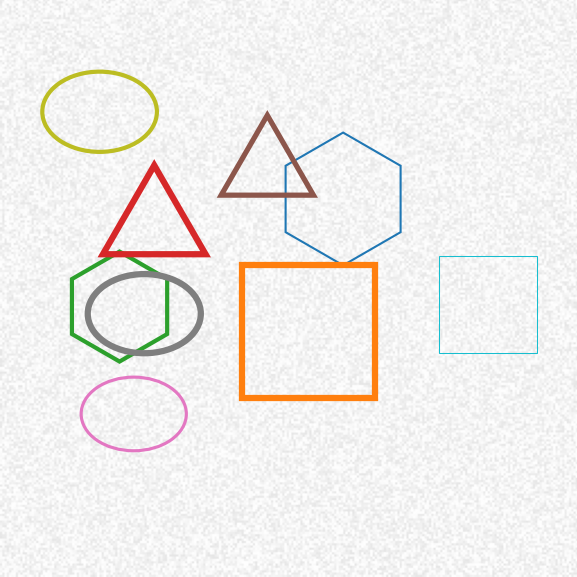[{"shape": "hexagon", "thickness": 1, "radius": 0.57, "center": [0.594, 0.655]}, {"shape": "square", "thickness": 3, "radius": 0.58, "center": [0.534, 0.424]}, {"shape": "hexagon", "thickness": 2, "radius": 0.48, "center": [0.207, 0.468]}, {"shape": "triangle", "thickness": 3, "radius": 0.51, "center": [0.267, 0.61]}, {"shape": "triangle", "thickness": 2.5, "radius": 0.46, "center": [0.463, 0.707]}, {"shape": "oval", "thickness": 1.5, "radius": 0.46, "center": [0.232, 0.282]}, {"shape": "oval", "thickness": 3, "radius": 0.49, "center": [0.25, 0.456]}, {"shape": "oval", "thickness": 2, "radius": 0.5, "center": [0.172, 0.806]}, {"shape": "square", "thickness": 0.5, "radius": 0.42, "center": [0.845, 0.472]}]